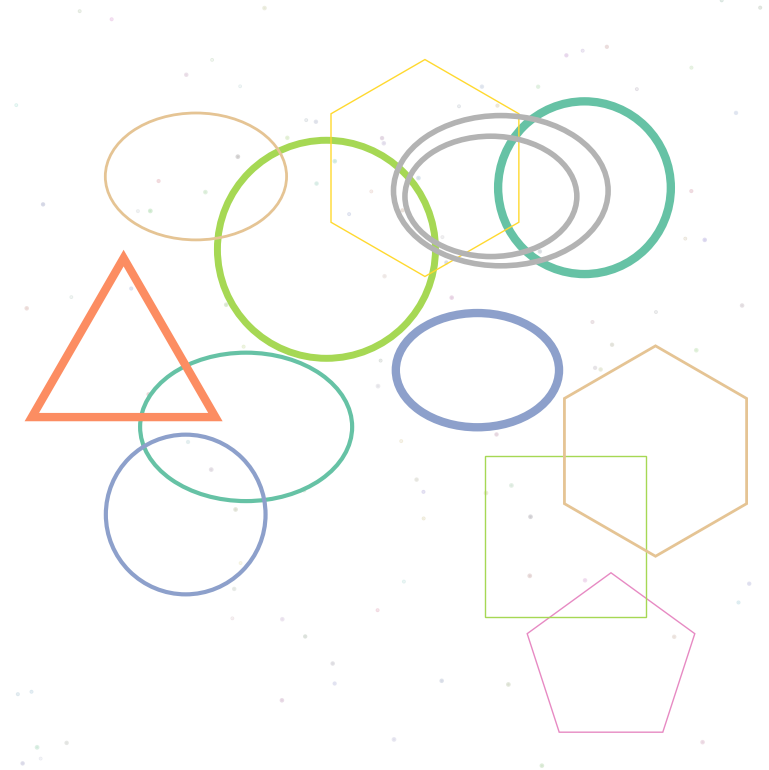[{"shape": "oval", "thickness": 1.5, "radius": 0.69, "center": [0.32, 0.446]}, {"shape": "circle", "thickness": 3, "radius": 0.56, "center": [0.759, 0.756]}, {"shape": "triangle", "thickness": 3, "radius": 0.69, "center": [0.161, 0.527]}, {"shape": "circle", "thickness": 1.5, "radius": 0.52, "center": [0.241, 0.332]}, {"shape": "oval", "thickness": 3, "radius": 0.53, "center": [0.62, 0.519]}, {"shape": "pentagon", "thickness": 0.5, "radius": 0.57, "center": [0.793, 0.142]}, {"shape": "circle", "thickness": 2.5, "radius": 0.71, "center": [0.424, 0.676]}, {"shape": "square", "thickness": 0.5, "radius": 0.52, "center": [0.734, 0.303]}, {"shape": "hexagon", "thickness": 0.5, "radius": 0.7, "center": [0.552, 0.782]}, {"shape": "hexagon", "thickness": 1, "radius": 0.68, "center": [0.851, 0.414]}, {"shape": "oval", "thickness": 1, "radius": 0.59, "center": [0.254, 0.771]}, {"shape": "oval", "thickness": 2, "radius": 0.7, "center": [0.65, 0.752]}, {"shape": "oval", "thickness": 2, "radius": 0.56, "center": [0.638, 0.745]}]